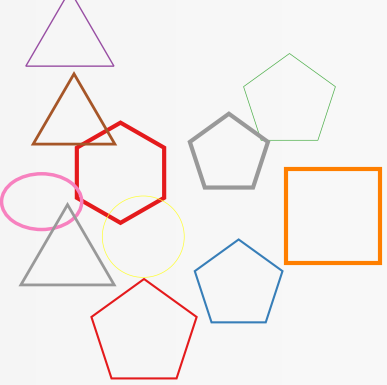[{"shape": "hexagon", "thickness": 3, "radius": 0.65, "center": [0.311, 0.551]}, {"shape": "pentagon", "thickness": 1.5, "radius": 0.71, "center": [0.372, 0.133]}, {"shape": "pentagon", "thickness": 1.5, "radius": 0.59, "center": [0.616, 0.259]}, {"shape": "pentagon", "thickness": 0.5, "radius": 0.62, "center": [0.747, 0.736]}, {"shape": "triangle", "thickness": 1, "radius": 0.66, "center": [0.18, 0.894]}, {"shape": "square", "thickness": 3, "radius": 0.61, "center": [0.859, 0.439]}, {"shape": "circle", "thickness": 0.5, "radius": 0.53, "center": [0.37, 0.385]}, {"shape": "triangle", "thickness": 2, "radius": 0.61, "center": [0.191, 0.687]}, {"shape": "oval", "thickness": 2.5, "radius": 0.52, "center": [0.107, 0.476]}, {"shape": "triangle", "thickness": 2, "radius": 0.7, "center": [0.174, 0.329]}, {"shape": "pentagon", "thickness": 3, "radius": 0.53, "center": [0.591, 0.599]}]